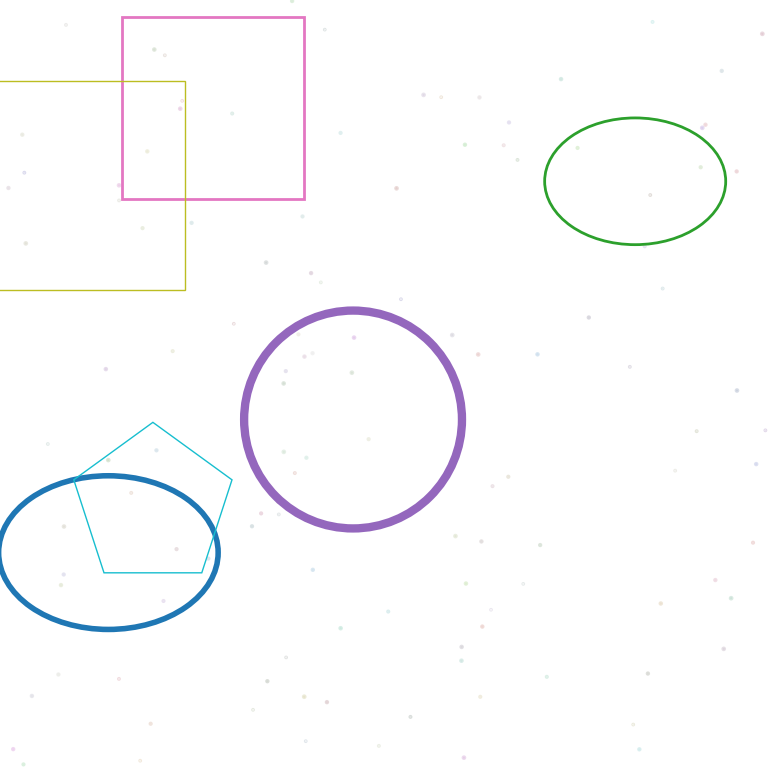[{"shape": "oval", "thickness": 2, "radius": 0.71, "center": [0.141, 0.282]}, {"shape": "oval", "thickness": 1, "radius": 0.59, "center": [0.825, 0.765]}, {"shape": "circle", "thickness": 3, "radius": 0.71, "center": [0.459, 0.455]}, {"shape": "square", "thickness": 1, "radius": 0.59, "center": [0.276, 0.86]}, {"shape": "square", "thickness": 0.5, "radius": 0.68, "center": [0.104, 0.759]}, {"shape": "pentagon", "thickness": 0.5, "radius": 0.54, "center": [0.199, 0.343]}]